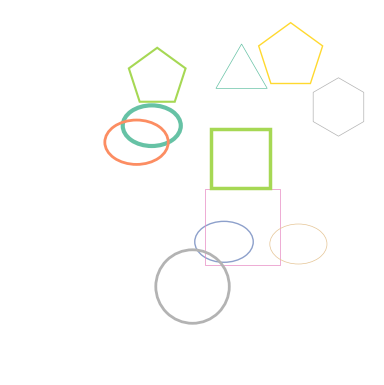[{"shape": "oval", "thickness": 3, "radius": 0.38, "center": [0.394, 0.674]}, {"shape": "triangle", "thickness": 0.5, "radius": 0.38, "center": [0.627, 0.809]}, {"shape": "oval", "thickness": 2, "radius": 0.41, "center": [0.355, 0.631]}, {"shape": "oval", "thickness": 1, "radius": 0.38, "center": [0.582, 0.372]}, {"shape": "square", "thickness": 0.5, "radius": 0.49, "center": [0.63, 0.411]}, {"shape": "square", "thickness": 2.5, "radius": 0.38, "center": [0.624, 0.587]}, {"shape": "pentagon", "thickness": 1.5, "radius": 0.39, "center": [0.408, 0.798]}, {"shape": "pentagon", "thickness": 1, "radius": 0.44, "center": [0.755, 0.854]}, {"shape": "oval", "thickness": 0.5, "radius": 0.37, "center": [0.775, 0.366]}, {"shape": "hexagon", "thickness": 0.5, "radius": 0.38, "center": [0.879, 0.722]}, {"shape": "circle", "thickness": 2, "radius": 0.48, "center": [0.5, 0.256]}]